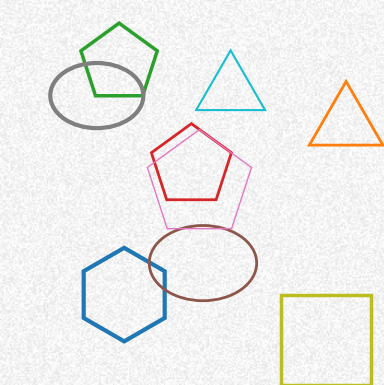[{"shape": "hexagon", "thickness": 3, "radius": 0.61, "center": [0.323, 0.235]}, {"shape": "triangle", "thickness": 2, "radius": 0.55, "center": [0.899, 0.678]}, {"shape": "pentagon", "thickness": 2.5, "radius": 0.52, "center": [0.309, 0.836]}, {"shape": "pentagon", "thickness": 2, "radius": 0.55, "center": [0.497, 0.57]}, {"shape": "oval", "thickness": 2, "radius": 0.7, "center": [0.527, 0.317]}, {"shape": "pentagon", "thickness": 1, "radius": 0.71, "center": [0.518, 0.521]}, {"shape": "oval", "thickness": 3, "radius": 0.6, "center": [0.251, 0.752]}, {"shape": "square", "thickness": 2.5, "radius": 0.59, "center": [0.846, 0.117]}, {"shape": "triangle", "thickness": 1.5, "radius": 0.52, "center": [0.599, 0.766]}]